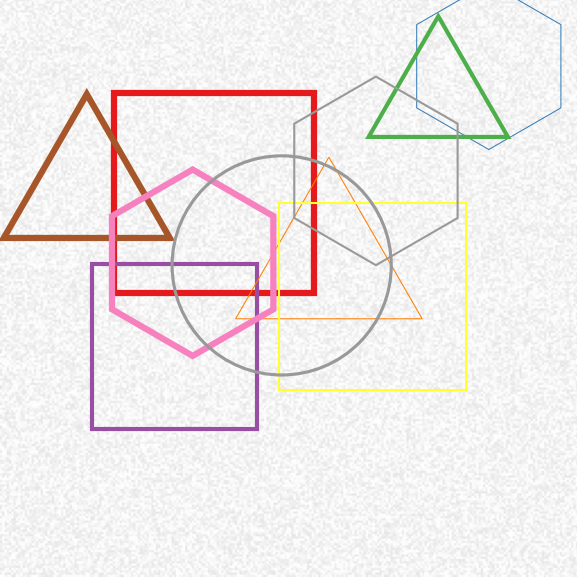[{"shape": "square", "thickness": 3, "radius": 0.87, "center": [0.371, 0.665]}, {"shape": "hexagon", "thickness": 0.5, "radius": 0.72, "center": [0.846, 0.884]}, {"shape": "triangle", "thickness": 2, "radius": 0.7, "center": [0.759, 0.832]}, {"shape": "square", "thickness": 2, "radius": 0.72, "center": [0.302, 0.399]}, {"shape": "triangle", "thickness": 0.5, "radius": 0.93, "center": [0.569, 0.54]}, {"shape": "square", "thickness": 1, "radius": 0.81, "center": [0.645, 0.487]}, {"shape": "triangle", "thickness": 3, "radius": 0.83, "center": [0.15, 0.67]}, {"shape": "hexagon", "thickness": 3, "radius": 0.81, "center": [0.334, 0.544]}, {"shape": "hexagon", "thickness": 1, "radius": 0.82, "center": [0.651, 0.703]}, {"shape": "circle", "thickness": 1.5, "radius": 0.95, "center": [0.488, 0.54]}]